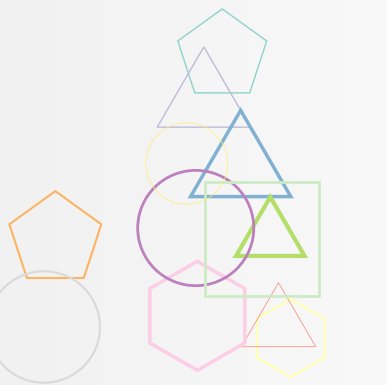[{"shape": "pentagon", "thickness": 1, "radius": 0.6, "center": [0.574, 0.856]}, {"shape": "hexagon", "thickness": 1.5, "radius": 0.51, "center": [0.75, 0.122]}, {"shape": "triangle", "thickness": 1, "radius": 0.69, "center": [0.526, 0.739]}, {"shape": "triangle", "thickness": 0.5, "radius": 0.55, "center": [0.719, 0.155]}, {"shape": "triangle", "thickness": 2.5, "radius": 0.75, "center": [0.621, 0.564]}, {"shape": "pentagon", "thickness": 1.5, "radius": 0.62, "center": [0.143, 0.379]}, {"shape": "triangle", "thickness": 3, "radius": 0.51, "center": [0.698, 0.386]}, {"shape": "hexagon", "thickness": 2.5, "radius": 0.71, "center": [0.509, 0.18]}, {"shape": "circle", "thickness": 1.5, "radius": 0.72, "center": [0.113, 0.151]}, {"shape": "circle", "thickness": 2, "radius": 0.75, "center": [0.505, 0.408]}, {"shape": "square", "thickness": 2, "radius": 0.74, "center": [0.676, 0.38]}, {"shape": "circle", "thickness": 0.5, "radius": 0.53, "center": [0.482, 0.575]}]